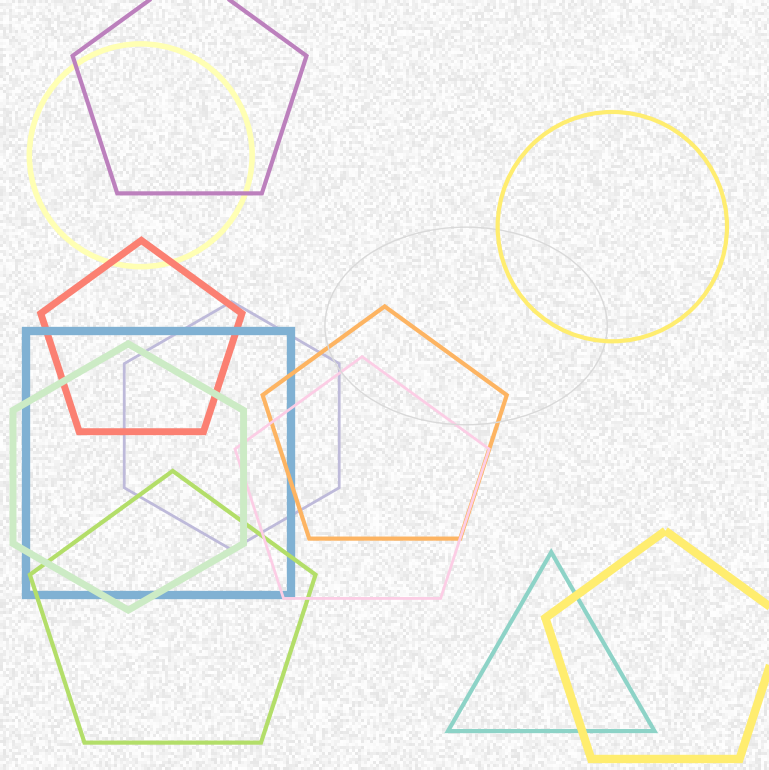[{"shape": "triangle", "thickness": 1.5, "radius": 0.77, "center": [0.716, 0.128]}, {"shape": "circle", "thickness": 2, "radius": 0.72, "center": [0.183, 0.798]}, {"shape": "hexagon", "thickness": 1, "radius": 0.81, "center": [0.301, 0.447]}, {"shape": "pentagon", "thickness": 2.5, "radius": 0.69, "center": [0.184, 0.55]}, {"shape": "square", "thickness": 3, "radius": 0.86, "center": [0.206, 0.399]}, {"shape": "pentagon", "thickness": 1.5, "radius": 0.83, "center": [0.5, 0.435]}, {"shape": "pentagon", "thickness": 1.5, "radius": 0.98, "center": [0.224, 0.193]}, {"shape": "pentagon", "thickness": 1, "radius": 0.87, "center": [0.47, 0.363]}, {"shape": "oval", "thickness": 0.5, "radius": 0.92, "center": [0.605, 0.577]}, {"shape": "pentagon", "thickness": 1.5, "radius": 0.8, "center": [0.246, 0.878]}, {"shape": "hexagon", "thickness": 2.5, "radius": 0.86, "center": [0.167, 0.381]}, {"shape": "pentagon", "thickness": 3, "radius": 0.82, "center": [0.864, 0.147]}, {"shape": "circle", "thickness": 1.5, "radius": 0.74, "center": [0.795, 0.706]}]